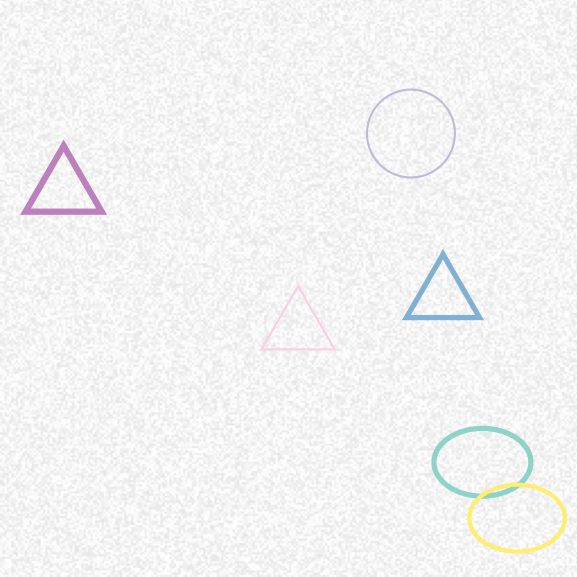[{"shape": "oval", "thickness": 2.5, "radius": 0.42, "center": [0.835, 0.199]}, {"shape": "circle", "thickness": 1, "radius": 0.38, "center": [0.712, 0.768]}, {"shape": "triangle", "thickness": 2.5, "radius": 0.37, "center": [0.767, 0.486]}, {"shape": "triangle", "thickness": 1, "radius": 0.37, "center": [0.516, 0.431]}, {"shape": "triangle", "thickness": 3, "radius": 0.38, "center": [0.11, 0.671]}, {"shape": "oval", "thickness": 2, "radius": 0.41, "center": [0.895, 0.102]}]